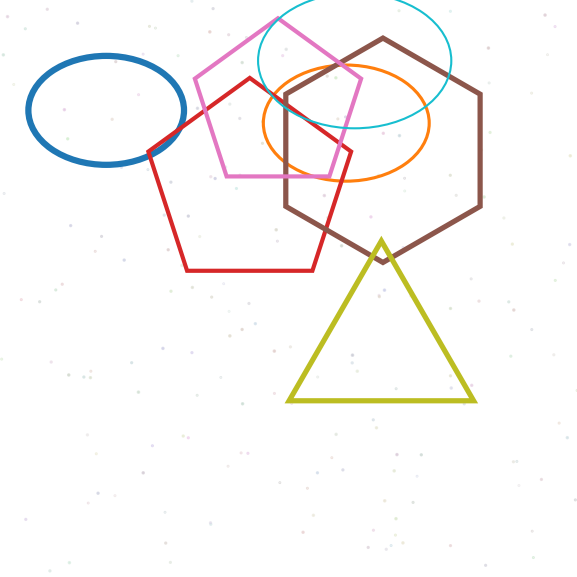[{"shape": "oval", "thickness": 3, "radius": 0.67, "center": [0.184, 0.808]}, {"shape": "oval", "thickness": 1.5, "radius": 0.72, "center": [0.6, 0.786]}, {"shape": "pentagon", "thickness": 2, "radius": 0.92, "center": [0.432, 0.68]}, {"shape": "hexagon", "thickness": 2.5, "radius": 0.97, "center": [0.663, 0.739]}, {"shape": "pentagon", "thickness": 2, "radius": 0.76, "center": [0.481, 0.816]}, {"shape": "triangle", "thickness": 2.5, "radius": 0.92, "center": [0.66, 0.397]}, {"shape": "oval", "thickness": 1, "radius": 0.84, "center": [0.614, 0.894]}]